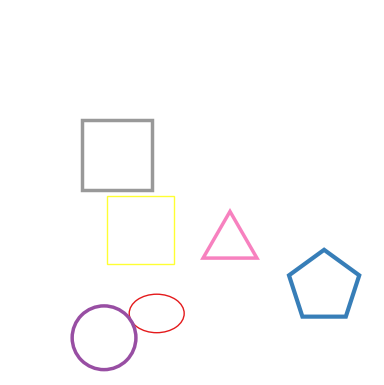[{"shape": "oval", "thickness": 1, "radius": 0.36, "center": [0.407, 0.186]}, {"shape": "pentagon", "thickness": 3, "radius": 0.48, "center": [0.842, 0.255]}, {"shape": "circle", "thickness": 2.5, "radius": 0.41, "center": [0.27, 0.123]}, {"shape": "square", "thickness": 1, "radius": 0.44, "center": [0.365, 0.403]}, {"shape": "triangle", "thickness": 2.5, "radius": 0.4, "center": [0.597, 0.37]}, {"shape": "square", "thickness": 2.5, "radius": 0.46, "center": [0.304, 0.598]}]